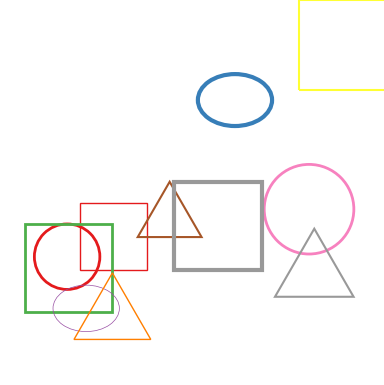[{"shape": "square", "thickness": 1, "radius": 0.43, "center": [0.295, 0.386]}, {"shape": "circle", "thickness": 2, "radius": 0.43, "center": [0.174, 0.333]}, {"shape": "oval", "thickness": 3, "radius": 0.48, "center": [0.61, 0.74]}, {"shape": "square", "thickness": 2, "radius": 0.57, "center": [0.178, 0.304]}, {"shape": "oval", "thickness": 0.5, "radius": 0.43, "center": [0.224, 0.199]}, {"shape": "triangle", "thickness": 1, "radius": 0.58, "center": [0.292, 0.176]}, {"shape": "square", "thickness": 1.5, "radius": 0.58, "center": [0.893, 0.883]}, {"shape": "triangle", "thickness": 1.5, "radius": 0.48, "center": [0.441, 0.432]}, {"shape": "circle", "thickness": 2, "radius": 0.58, "center": [0.803, 0.457]}, {"shape": "square", "thickness": 3, "radius": 0.57, "center": [0.565, 0.412]}, {"shape": "triangle", "thickness": 1.5, "radius": 0.59, "center": [0.816, 0.288]}]